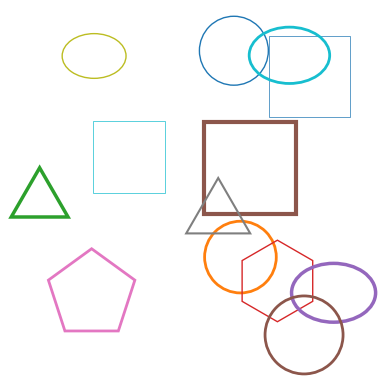[{"shape": "circle", "thickness": 1, "radius": 0.45, "center": [0.607, 0.868]}, {"shape": "square", "thickness": 0.5, "radius": 0.53, "center": [0.804, 0.801]}, {"shape": "circle", "thickness": 2, "radius": 0.47, "center": [0.625, 0.332]}, {"shape": "triangle", "thickness": 2.5, "radius": 0.43, "center": [0.103, 0.479]}, {"shape": "hexagon", "thickness": 1, "radius": 0.53, "center": [0.721, 0.27]}, {"shape": "oval", "thickness": 2.5, "radius": 0.55, "center": [0.866, 0.24]}, {"shape": "square", "thickness": 3, "radius": 0.6, "center": [0.65, 0.563]}, {"shape": "circle", "thickness": 2, "radius": 0.51, "center": [0.79, 0.13]}, {"shape": "pentagon", "thickness": 2, "radius": 0.59, "center": [0.238, 0.236]}, {"shape": "triangle", "thickness": 1.5, "radius": 0.48, "center": [0.567, 0.442]}, {"shape": "oval", "thickness": 1, "radius": 0.41, "center": [0.244, 0.855]}, {"shape": "square", "thickness": 0.5, "radius": 0.47, "center": [0.334, 0.591]}, {"shape": "oval", "thickness": 2, "radius": 0.52, "center": [0.752, 0.856]}]